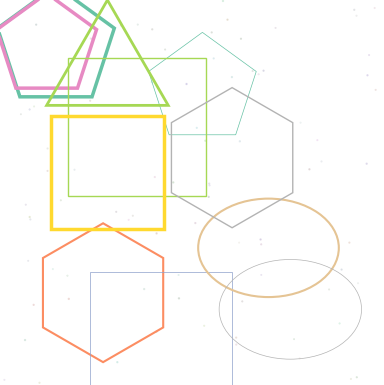[{"shape": "pentagon", "thickness": 0.5, "radius": 0.74, "center": [0.526, 0.769]}, {"shape": "pentagon", "thickness": 2.5, "radius": 0.8, "center": [0.145, 0.877]}, {"shape": "hexagon", "thickness": 1.5, "radius": 0.9, "center": [0.268, 0.24]}, {"shape": "square", "thickness": 0.5, "radius": 0.92, "center": [0.418, 0.108]}, {"shape": "pentagon", "thickness": 2.5, "radius": 0.68, "center": [0.121, 0.881]}, {"shape": "square", "thickness": 1, "radius": 0.9, "center": [0.356, 0.67]}, {"shape": "triangle", "thickness": 2, "radius": 0.91, "center": [0.279, 0.818]}, {"shape": "square", "thickness": 2.5, "radius": 0.74, "center": [0.279, 0.552]}, {"shape": "oval", "thickness": 1.5, "radius": 0.91, "center": [0.697, 0.356]}, {"shape": "hexagon", "thickness": 1, "radius": 0.91, "center": [0.603, 0.59]}, {"shape": "oval", "thickness": 0.5, "radius": 0.92, "center": [0.754, 0.197]}]